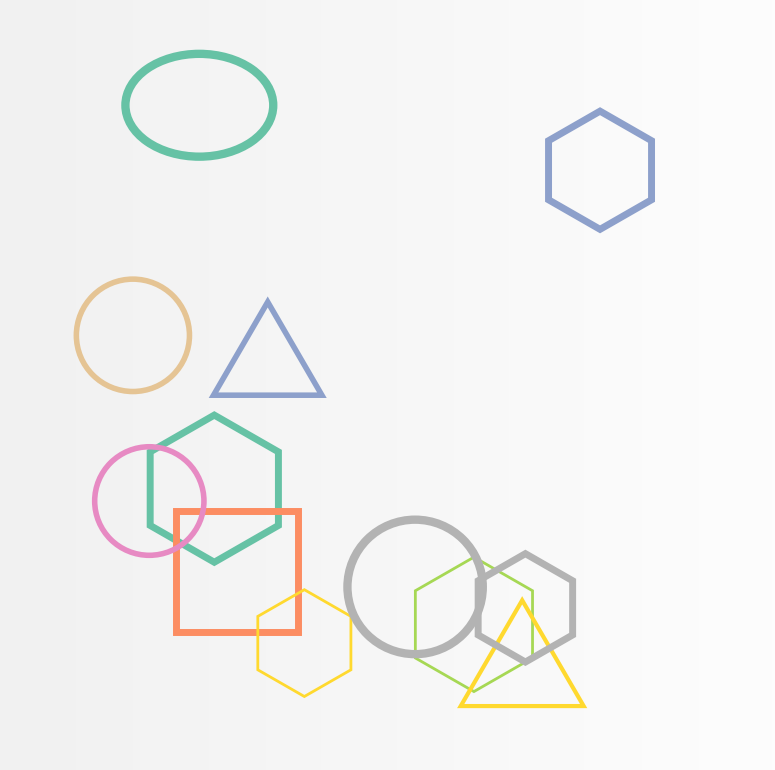[{"shape": "hexagon", "thickness": 2.5, "radius": 0.48, "center": [0.277, 0.365]}, {"shape": "oval", "thickness": 3, "radius": 0.48, "center": [0.257, 0.863]}, {"shape": "square", "thickness": 2.5, "radius": 0.39, "center": [0.306, 0.257]}, {"shape": "hexagon", "thickness": 2.5, "radius": 0.38, "center": [0.774, 0.779]}, {"shape": "triangle", "thickness": 2, "radius": 0.4, "center": [0.345, 0.527]}, {"shape": "circle", "thickness": 2, "radius": 0.35, "center": [0.193, 0.349]}, {"shape": "hexagon", "thickness": 1, "radius": 0.44, "center": [0.612, 0.189]}, {"shape": "triangle", "thickness": 1.5, "radius": 0.46, "center": [0.674, 0.129]}, {"shape": "hexagon", "thickness": 1, "radius": 0.35, "center": [0.393, 0.165]}, {"shape": "circle", "thickness": 2, "radius": 0.36, "center": [0.171, 0.565]}, {"shape": "hexagon", "thickness": 2.5, "radius": 0.35, "center": [0.678, 0.211]}, {"shape": "circle", "thickness": 3, "radius": 0.44, "center": [0.536, 0.238]}]